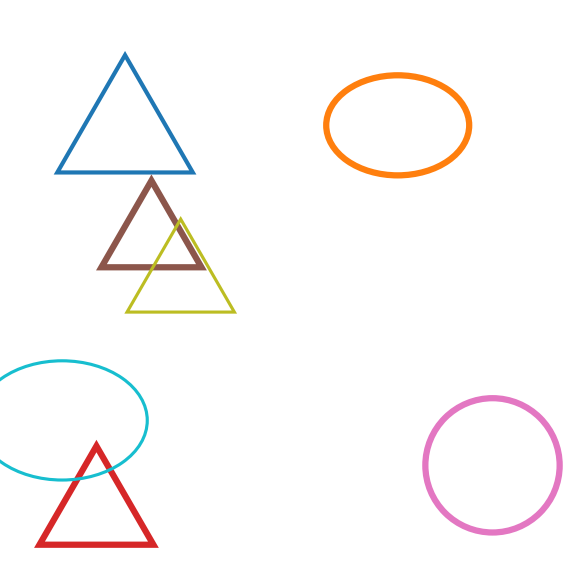[{"shape": "triangle", "thickness": 2, "radius": 0.68, "center": [0.217, 0.768]}, {"shape": "oval", "thickness": 3, "radius": 0.62, "center": [0.689, 0.782]}, {"shape": "triangle", "thickness": 3, "radius": 0.57, "center": [0.167, 0.113]}, {"shape": "triangle", "thickness": 3, "radius": 0.5, "center": [0.262, 0.586]}, {"shape": "circle", "thickness": 3, "radius": 0.58, "center": [0.853, 0.193]}, {"shape": "triangle", "thickness": 1.5, "radius": 0.54, "center": [0.313, 0.512]}, {"shape": "oval", "thickness": 1.5, "radius": 0.74, "center": [0.108, 0.271]}]